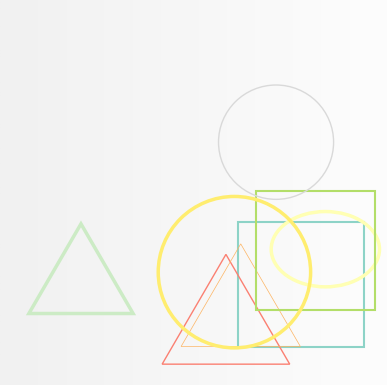[{"shape": "square", "thickness": 1.5, "radius": 0.81, "center": [0.778, 0.262]}, {"shape": "oval", "thickness": 2.5, "radius": 0.7, "center": [0.84, 0.353]}, {"shape": "triangle", "thickness": 1, "radius": 0.95, "center": [0.583, 0.149]}, {"shape": "triangle", "thickness": 0.5, "radius": 0.89, "center": [0.621, 0.189]}, {"shape": "square", "thickness": 1.5, "radius": 0.77, "center": [0.814, 0.35]}, {"shape": "circle", "thickness": 1, "radius": 0.74, "center": [0.712, 0.631]}, {"shape": "triangle", "thickness": 2.5, "radius": 0.78, "center": [0.209, 0.263]}, {"shape": "circle", "thickness": 2.5, "radius": 0.98, "center": [0.605, 0.293]}]